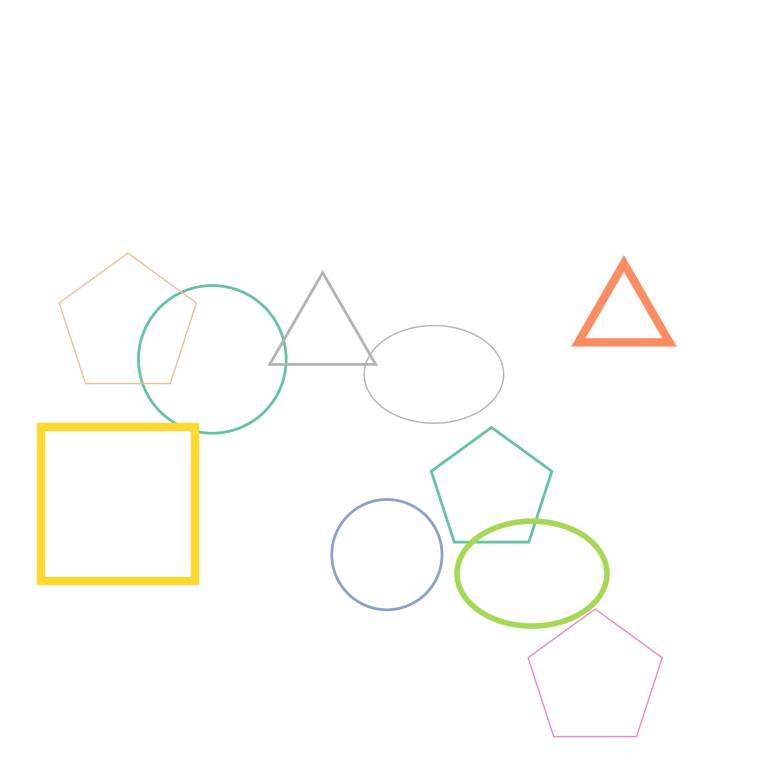[{"shape": "circle", "thickness": 1, "radius": 0.48, "center": [0.276, 0.533]}, {"shape": "pentagon", "thickness": 1, "radius": 0.41, "center": [0.638, 0.363]}, {"shape": "triangle", "thickness": 3, "radius": 0.34, "center": [0.81, 0.59]}, {"shape": "circle", "thickness": 1, "radius": 0.36, "center": [0.502, 0.28]}, {"shape": "pentagon", "thickness": 0.5, "radius": 0.46, "center": [0.773, 0.118]}, {"shape": "oval", "thickness": 2, "radius": 0.49, "center": [0.691, 0.255]}, {"shape": "square", "thickness": 3, "radius": 0.5, "center": [0.154, 0.345]}, {"shape": "pentagon", "thickness": 0.5, "radius": 0.47, "center": [0.166, 0.578]}, {"shape": "oval", "thickness": 0.5, "radius": 0.45, "center": [0.564, 0.514]}, {"shape": "triangle", "thickness": 1, "radius": 0.4, "center": [0.419, 0.566]}]